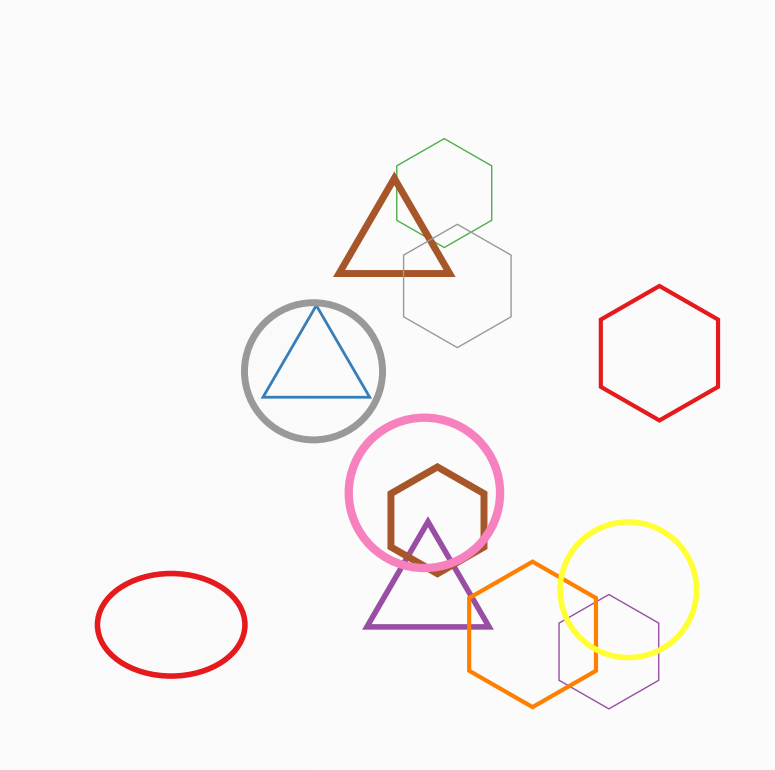[{"shape": "hexagon", "thickness": 1.5, "radius": 0.44, "center": [0.851, 0.541]}, {"shape": "oval", "thickness": 2, "radius": 0.48, "center": [0.221, 0.189]}, {"shape": "triangle", "thickness": 1, "radius": 0.4, "center": [0.408, 0.524]}, {"shape": "hexagon", "thickness": 0.5, "radius": 0.35, "center": [0.573, 0.749]}, {"shape": "triangle", "thickness": 2, "radius": 0.46, "center": [0.552, 0.231]}, {"shape": "hexagon", "thickness": 0.5, "radius": 0.37, "center": [0.786, 0.154]}, {"shape": "hexagon", "thickness": 1.5, "radius": 0.47, "center": [0.687, 0.176]}, {"shape": "circle", "thickness": 2, "radius": 0.44, "center": [0.811, 0.234]}, {"shape": "triangle", "thickness": 2.5, "radius": 0.41, "center": [0.509, 0.686]}, {"shape": "hexagon", "thickness": 2.5, "radius": 0.35, "center": [0.564, 0.324]}, {"shape": "circle", "thickness": 3, "radius": 0.49, "center": [0.548, 0.36]}, {"shape": "circle", "thickness": 2.5, "radius": 0.45, "center": [0.405, 0.518]}, {"shape": "hexagon", "thickness": 0.5, "radius": 0.4, "center": [0.59, 0.629]}]